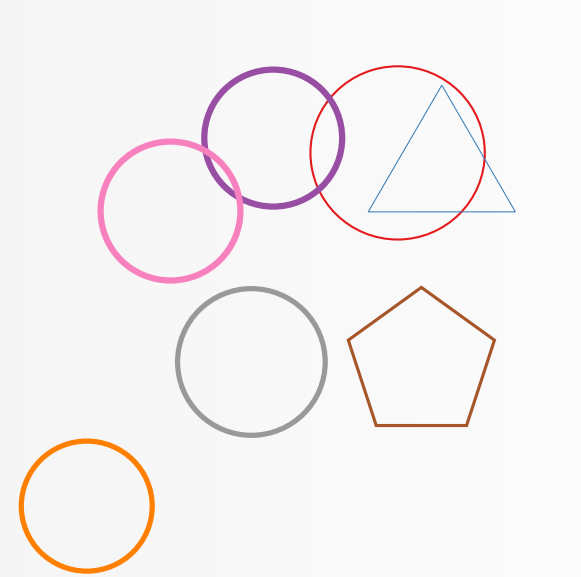[{"shape": "circle", "thickness": 1, "radius": 0.75, "center": [0.684, 0.734]}, {"shape": "triangle", "thickness": 0.5, "radius": 0.73, "center": [0.76, 0.705]}, {"shape": "circle", "thickness": 3, "radius": 0.59, "center": [0.47, 0.76]}, {"shape": "circle", "thickness": 2.5, "radius": 0.56, "center": [0.149, 0.123]}, {"shape": "pentagon", "thickness": 1.5, "radius": 0.66, "center": [0.725, 0.369]}, {"shape": "circle", "thickness": 3, "radius": 0.6, "center": [0.293, 0.634]}, {"shape": "circle", "thickness": 2.5, "radius": 0.63, "center": [0.433, 0.372]}]